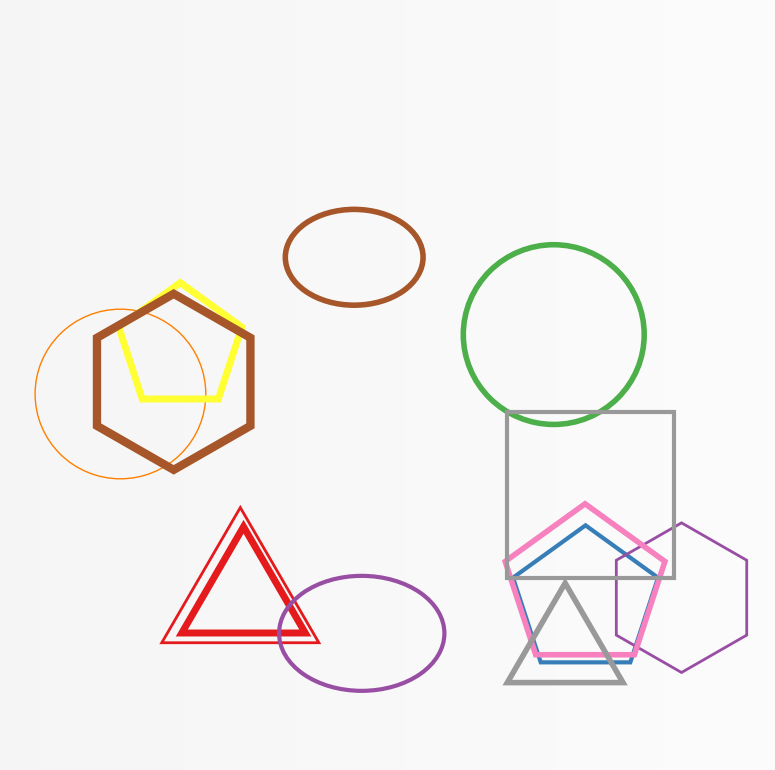[{"shape": "triangle", "thickness": 2.5, "radius": 0.46, "center": [0.314, 0.224]}, {"shape": "triangle", "thickness": 1, "radius": 0.59, "center": [0.31, 0.224]}, {"shape": "pentagon", "thickness": 1.5, "radius": 0.49, "center": [0.756, 0.219]}, {"shape": "circle", "thickness": 2, "radius": 0.58, "center": [0.715, 0.565]}, {"shape": "hexagon", "thickness": 1, "radius": 0.49, "center": [0.879, 0.224]}, {"shape": "oval", "thickness": 1.5, "radius": 0.53, "center": [0.467, 0.177]}, {"shape": "circle", "thickness": 0.5, "radius": 0.55, "center": [0.155, 0.488]}, {"shape": "pentagon", "thickness": 2.5, "radius": 0.42, "center": [0.233, 0.549]}, {"shape": "hexagon", "thickness": 3, "radius": 0.57, "center": [0.224, 0.504]}, {"shape": "oval", "thickness": 2, "radius": 0.44, "center": [0.457, 0.666]}, {"shape": "pentagon", "thickness": 2, "radius": 0.54, "center": [0.755, 0.237]}, {"shape": "triangle", "thickness": 2, "radius": 0.43, "center": [0.729, 0.157]}, {"shape": "square", "thickness": 1.5, "radius": 0.54, "center": [0.762, 0.357]}]